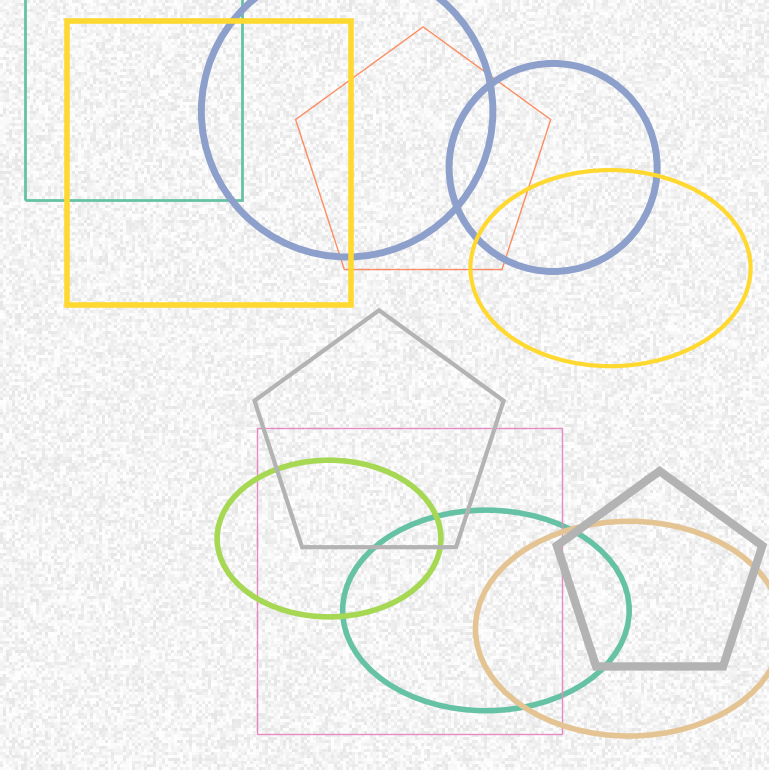[{"shape": "square", "thickness": 1, "radius": 0.71, "center": [0.174, 0.881]}, {"shape": "oval", "thickness": 2, "radius": 0.93, "center": [0.631, 0.207]}, {"shape": "pentagon", "thickness": 0.5, "radius": 0.87, "center": [0.55, 0.791]}, {"shape": "circle", "thickness": 2.5, "radius": 0.68, "center": [0.718, 0.783]}, {"shape": "circle", "thickness": 2.5, "radius": 0.95, "center": [0.451, 0.856]}, {"shape": "square", "thickness": 0.5, "radius": 0.99, "center": [0.532, 0.245]}, {"shape": "oval", "thickness": 2, "radius": 0.73, "center": [0.427, 0.301]}, {"shape": "square", "thickness": 2, "radius": 0.92, "center": [0.272, 0.788]}, {"shape": "oval", "thickness": 1.5, "radius": 0.91, "center": [0.793, 0.652]}, {"shape": "oval", "thickness": 2, "radius": 1.0, "center": [0.817, 0.184]}, {"shape": "pentagon", "thickness": 3, "radius": 0.7, "center": [0.857, 0.248]}, {"shape": "pentagon", "thickness": 1.5, "radius": 0.85, "center": [0.492, 0.427]}]